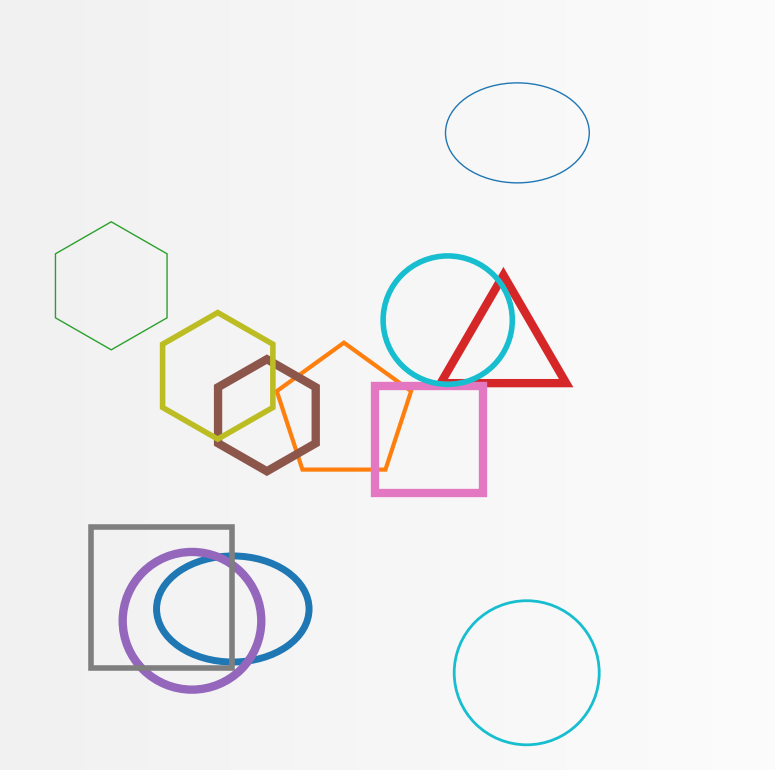[{"shape": "oval", "thickness": 0.5, "radius": 0.46, "center": [0.668, 0.827]}, {"shape": "oval", "thickness": 2.5, "radius": 0.49, "center": [0.3, 0.209]}, {"shape": "pentagon", "thickness": 1.5, "radius": 0.46, "center": [0.444, 0.464]}, {"shape": "hexagon", "thickness": 0.5, "radius": 0.42, "center": [0.144, 0.629]}, {"shape": "triangle", "thickness": 3, "radius": 0.47, "center": [0.65, 0.549]}, {"shape": "circle", "thickness": 3, "radius": 0.45, "center": [0.248, 0.194]}, {"shape": "hexagon", "thickness": 3, "radius": 0.36, "center": [0.344, 0.461]}, {"shape": "square", "thickness": 3, "radius": 0.35, "center": [0.553, 0.429]}, {"shape": "square", "thickness": 2, "radius": 0.46, "center": [0.209, 0.224]}, {"shape": "hexagon", "thickness": 2, "radius": 0.41, "center": [0.281, 0.512]}, {"shape": "circle", "thickness": 1, "radius": 0.47, "center": [0.68, 0.126]}, {"shape": "circle", "thickness": 2, "radius": 0.42, "center": [0.578, 0.584]}]